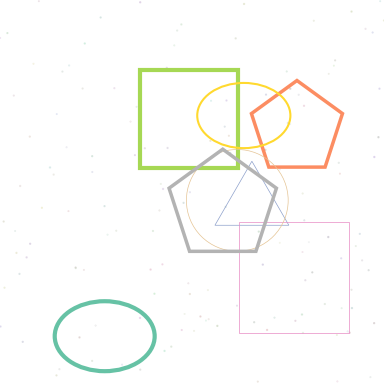[{"shape": "oval", "thickness": 3, "radius": 0.65, "center": [0.272, 0.127]}, {"shape": "pentagon", "thickness": 2.5, "radius": 0.62, "center": [0.771, 0.667]}, {"shape": "triangle", "thickness": 0.5, "radius": 0.55, "center": [0.654, 0.47]}, {"shape": "square", "thickness": 0.5, "radius": 0.72, "center": [0.764, 0.279]}, {"shape": "square", "thickness": 3, "radius": 0.64, "center": [0.491, 0.69]}, {"shape": "oval", "thickness": 1.5, "radius": 0.6, "center": [0.633, 0.7]}, {"shape": "circle", "thickness": 0.5, "radius": 0.66, "center": [0.616, 0.48]}, {"shape": "pentagon", "thickness": 2.5, "radius": 0.73, "center": [0.579, 0.466]}]